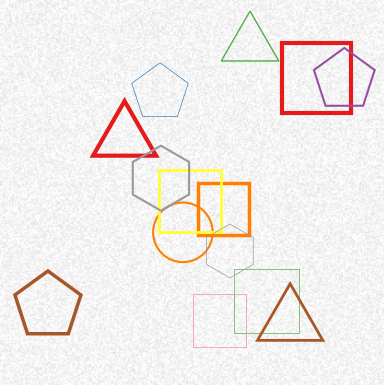[{"shape": "triangle", "thickness": 3, "radius": 0.47, "center": [0.324, 0.643]}, {"shape": "square", "thickness": 3, "radius": 0.45, "center": [0.822, 0.797]}, {"shape": "pentagon", "thickness": 0.5, "radius": 0.39, "center": [0.416, 0.76]}, {"shape": "square", "thickness": 0.5, "radius": 0.42, "center": [0.692, 0.219]}, {"shape": "triangle", "thickness": 1, "radius": 0.43, "center": [0.649, 0.885]}, {"shape": "pentagon", "thickness": 1.5, "radius": 0.42, "center": [0.894, 0.792]}, {"shape": "square", "thickness": 2.5, "radius": 0.34, "center": [0.581, 0.457]}, {"shape": "circle", "thickness": 1.5, "radius": 0.39, "center": [0.475, 0.397]}, {"shape": "square", "thickness": 2, "radius": 0.4, "center": [0.493, 0.478]}, {"shape": "pentagon", "thickness": 2.5, "radius": 0.45, "center": [0.124, 0.206]}, {"shape": "triangle", "thickness": 2, "radius": 0.49, "center": [0.754, 0.165]}, {"shape": "square", "thickness": 0.5, "radius": 0.34, "center": [0.569, 0.169]}, {"shape": "hexagon", "thickness": 1.5, "radius": 0.42, "center": [0.418, 0.537]}, {"shape": "hexagon", "thickness": 0.5, "radius": 0.35, "center": [0.597, 0.348]}]